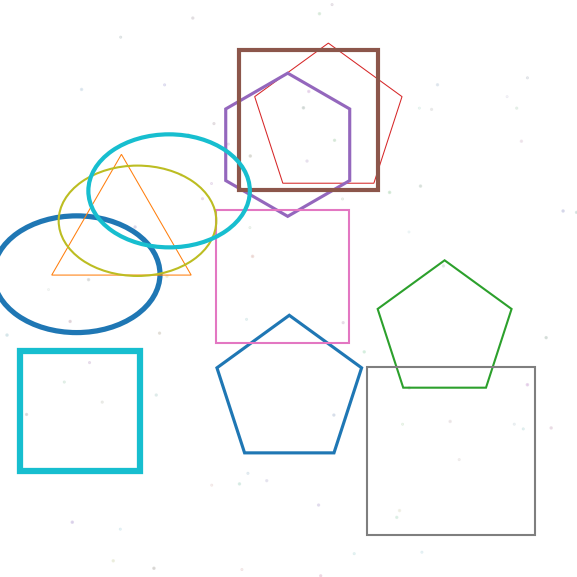[{"shape": "oval", "thickness": 2.5, "radius": 0.72, "center": [0.133, 0.524]}, {"shape": "pentagon", "thickness": 1.5, "radius": 0.66, "center": [0.501, 0.321]}, {"shape": "triangle", "thickness": 0.5, "radius": 0.7, "center": [0.21, 0.593]}, {"shape": "pentagon", "thickness": 1, "radius": 0.61, "center": [0.77, 0.426]}, {"shape": "pentagon", "thickness": 0.5, "radius": 0.67, "center": [0.569, 0.79]}, {"shape": "hexagon", "thickness": 1.5, "radius": 0.62, "center": [0.498, 0.748]}, {"shape": "square", "thickness": 2, "radius": 0.6, "center": [0.534, 0.791]}, {"shape": "square", "thickness": 1, "radius": 0.58, "center": [0.488, 0.52]}, {"shape": "square", "thickness": 1, "radius": 0.73, "center": [0.781, 0.219]}, {"shape": "oval", "thickness": 1, "radius": 0.68, "center": [0.238, 0.617]}, {"shape": "square", "thickness": 3, "radius": 0.52, "center": [0.138, 0.288]}, {"shape": "oval", "thickness": 2, "radius": 0.7, "center": [0.293, 0.669]}]